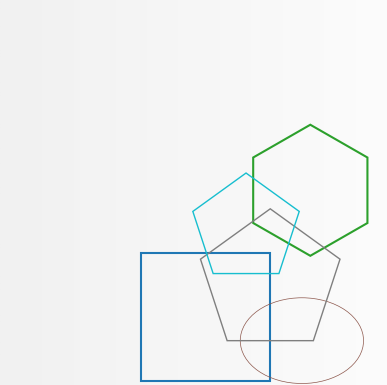[{"shape": "square", "thickness": 1.5, "radius": 0.83, "center": [0.53, 0.178]}, {"shape": "hexagon", "thickness": 1.5, "radius": 0.85, "center": [0.801, 0.506]}, {"shape": "oval", "thickness": 0.5, "radius": 0.8, "center": [0.779, 0.115]}, {"shape": "pentagon", "thickness": 1, "radius": 0.95, "center": [0.697, 0.268]}, {"shape": "pentagon", "thickness": 1, "radius": 0.72, "center": [0.635, 0.406]}]